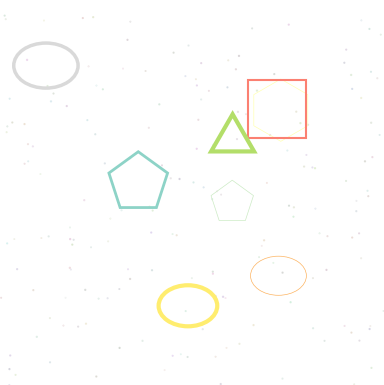[{"shape": "pentagon", "thickness": 2, "radius": 0.4, "center": [0.359, 0.526]}, {"shape": "hexagon", "thickness": 0.5, "radius": 0.4, "center": [0.729, 0.714]}, {"shape": "square", "thickness": 1.5, "radius": 0.38, "center": [0.719, 0.718]}, {"shape": "oval", "thickness": 0.5, "radius": 0.36, "center": [0.723, 0.284]}, {"shape": "triangle", "thickness": 3, "radius": 0.32, "center": [0.604, 0.639]}, {"shape": "oval", "thickness": 2.5, "radius": 0.42, "center": [0.119, 0.83]}, {"shape": "pentagon", "thickness": 0.5, "radius": 0.29, "center": [0.603, 0.474]}, {"shape": "oval", "thickness": 3, "radius": 0.38, "center": [0.488, 0.206]}]